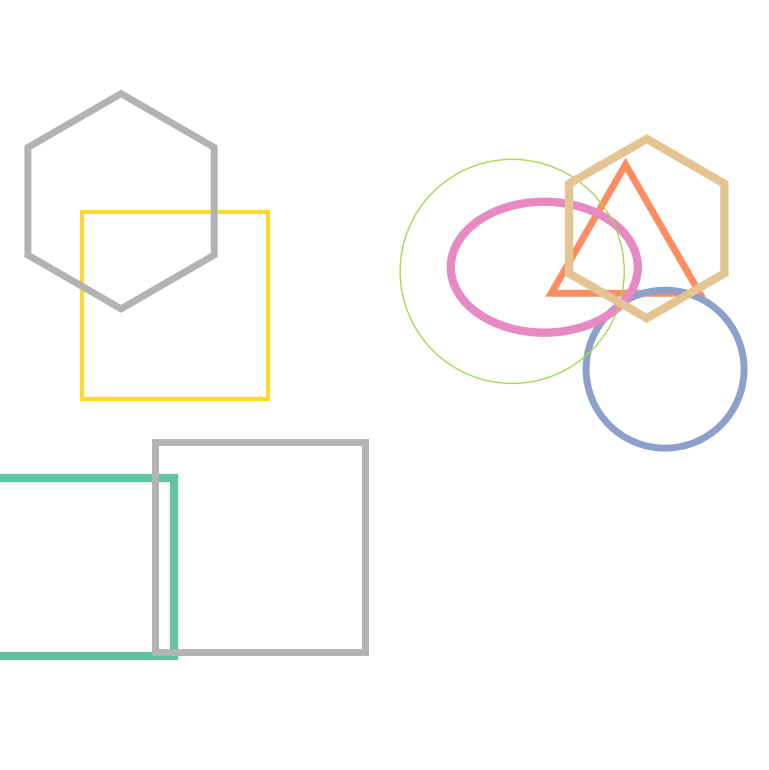[{"shape": "square", "thickness": 3, "radius": 0.58, "center": [0.111, 0.264]}, {"shape": "triangle", "thickness": 2.5, "radius": 0.56, "center": [0.812, 0.675]}, {"shape": "circle", "thickness": 2.5, "radius": 0.51, "center": [0.864, 0.521]}, {"shape": "oval", "thickness": 3, "radius": 0.61, "center": [0.707, 0.653]}, {"shape": "circle", "thickness": 0.5, "radius": 0.73, "center": [0.665, 0.648]}, {"shape": "square", "thickness": 1.5, "radius": 0.61, "center": [0.228, 0.603]}, {"shape": "hexagon", "thickness": 3, "radius": 0.58, "center": [0.84, 0.703]}, {"shape": "square", "thickness": 2.5, "radius": 0.68, "center": [0.338, 0.29]}, {"shape": "hexagon", "thickness": 2.5, "radius": 0.7, "center": [0.157, 0.739]}]